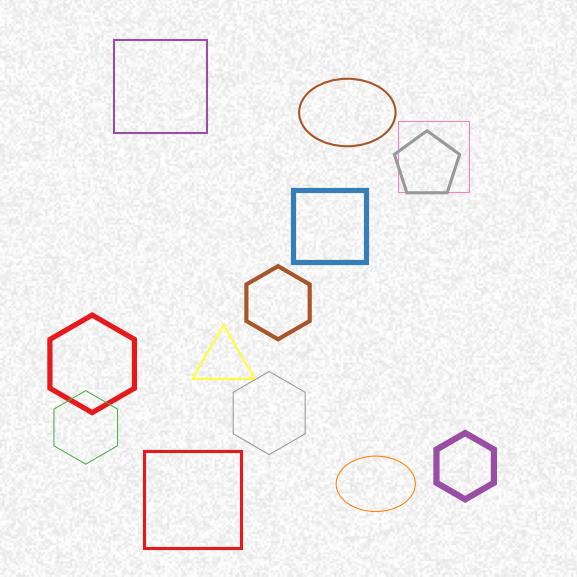[{"shape": "hexagon", "thickness": 2.5, "radius": 0.42, "center": [0.16, 0.369]}, {"shape": "square", "thickness": 1.5, "radius": 0.42, "center": [0.333, 0.134]}, {"shape": "square", "thickness": 2.5, "radius": 0.31, "center": [0.571, 0.608]}, {"shape": "hexagon", "thickness": 0.5, "radius": 0.32, "center": [0.148, 0.259]}, {"shape": "square", "thickness": 1, "radius": 0.4, "center": [0.278, 0.85]}, {"shape": "hexagon", "thickness": 3, "radius": 0.29, "center": [0.806, 0.192]}, {"shape": "oval", "thickness": 0.5, "radius": 0.34, "center": [0.651, 0.161]}, {"shape": "triangle", "thickness": 1, "radius": 0.31, "center": [0.387, 0.374]}, {"shape": "oval", "thickness": 1, "radius": 0.42, "center": [0.601, 0.804]}, {"shape": "hexagon", "thickness": 2, "radius": 0.32, "center": [0.481, 0.475]}, {"shape": "square", "thickness": 0.5, "radius": 0.3, "center": [0.751, 0.728]}, {"shape": "pentagon", "thickness": 1.5, "radius": 0.3, "center": [0.739, 0.713]}, {"shape": "hexagon", "thickness": 0.5, "radius": 0.36, "center": [0.466, 0.284]}]